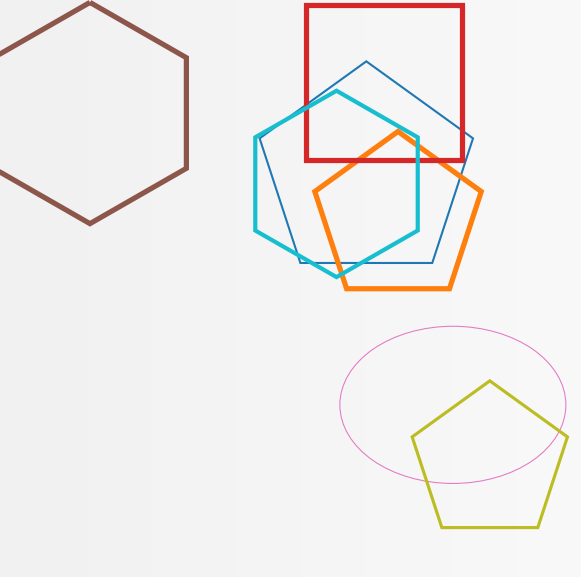[{"shape": "pentagon", "thickness": 1, "radius": 0.96, "center": [0.63, 0.7]}, {"shape": "pentagon", "thickness": 2.5, "radius": 0.75, "center": [0.685, 0.621]}, {"shape": "square", "thickness": 2.5, "radius": 0.67, "center": [0.66, 0.857]}, {"shape": "hexagon", "thickness": 2.5, "radius": 0.96, "center": [0.155, 0.803]}, {"shape": "oval", "thickness": 0.5, "radius": 0.97, "center": [0.779, 0.298]}, {"shape": "pentagon", "thickness": 1.5, "radius": 0.7, "center": [0.843, 0.199]}, {"shape": "hexagon", "thickness": 2, "radius": 0.81, "center": [0.579, 0.681]}]